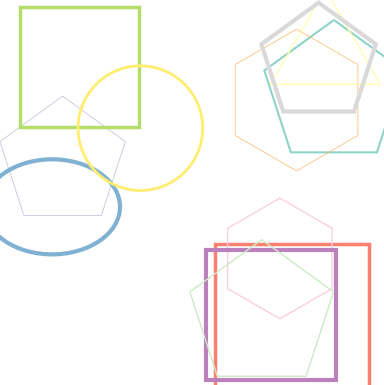[{"shape": "pentagon", "thickness": 1.5, "radius": 0.95, "center": [0.867, 0.758]}, {"shape": "triangle", "thickness": 1, "radius": 0.82, "center": [0.845, 0.863]}, {"shape": "pentagon", "thickness": 0.5, "radius": 0.86, "center": [0.163, 0.579]}, {"shape": "square", "thickness": 2.5, "radius": 1.0, "center": [0.759, 0.166]}, {"shape": "oval", "thickness": 3, "radius": 0.88, "center": [0.135, 0.463]}, {"shape": "hexagon", "thickness": 0.5, "radius": 0.92, "center": [0.77, 0.74]}, {"shape": "square", "thickness": 2.5, "radius": 0.78, "center": [0.206, 0.826]}, {"shape": "hexagon", "thickness": 1, "radius": 0.78, "center": [0.727, 0.329]}, {"shape": "pentagon", "thickness": 3, "radius": 0.78, "center": [0.828, 0.837]}, {"shape": "square", "thickness": 3, "radius": 0.85, "center": [0.704, 0.182]}, {"shape": "pentagon", "thickness": 1, "radius": 0.98, "center": [0.68, 0.181]}, {"shape": "circle", "thickness": 2, "radius": 0.81, "center": [0.365, 0.667]}]